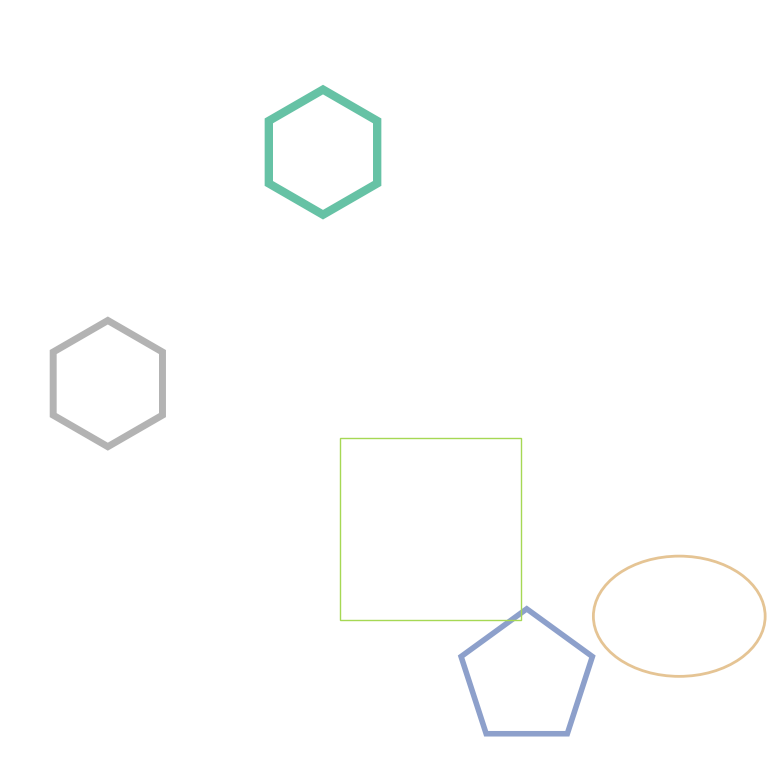[{"shape": "hexagon", "thickness": 3, "radius": 0.41, "center": [0.419, 0.802]}, {"shape": "pentagon", "thickness": 2, "radius": 0.45, "center": [0.684, 0.12]}, {"shape": "square", "thickness": 0.5, "radius": 0.59, "center": [0.559, 0.313]}, {"shape": "oval", "thickness": 1, "radius": 0.56, "center": [0.882, 0.2]}, {"shape": "hexagon", "thickness": 2.5, "radius": 0.41, "center": [0.14, 0.502]}]